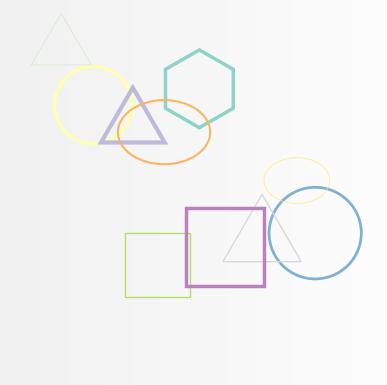[{"shape": "hexagon", "thickness": 2.5, "radius": 0.5, "center": [0.514, 0.769]}, {"shape": "circle", "thickness": 2.5, "radius": 0.5, "center": [0.241, 0.727]}, {"shape": "triangle", "thickness": 3, "radius": 0.47, "center": [0.343, 0.677]}, {"shape": "circle", "thickness": 2, "radius": 0.59, "center": [0.813, 0.395]}, {"shape": "oval", "thickness": 1.5, "radius": 0.6, "center": [0.423, 0.657]}, {"shape": "square", "thickness": 1, "radius": 0.42, "center": [0.406, 0.313]}, {"shape": "triangle", "thickness": 1, "radius": 0.58, "center": [0.676, 0.379]}, {"shape": "square", "thickness": 2.5, "radius": 0.5, "center": [0.58, 0.358]}, {"shape": "triangle", "thickness": 0.5, "radius": 0.45, "center": [0.158, 0.876]}, {"shape": "oval", "thickness": 0.5, "radius": 0.43, "center": [0.766, 0.531]}]